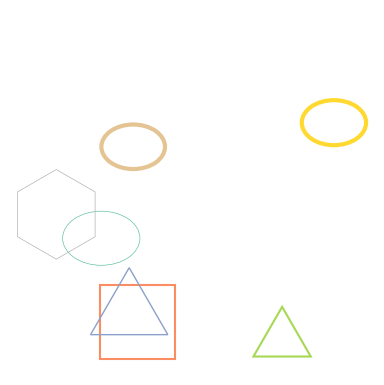[{"shape": "oval", "thickness": 0.5, "radius": 0.5, "center": [0.263, 0.381]}, {"shape": "square", "thickness": 1.5, "radius": 0.48, "center": [0.357, 0.164]}, {"shape": "triangle", "thickness": 1, "radius": 0.58, "center": [0.336, 0.189]}, {"shape": "triangle", "thickness": 1.5, "radius": 0.43, "center": [0.733, 0.117]}, {"shape": "oval", "thickness": 3, "radius": 0.42, "center": [0.867, 0.681]}, {"shape": "oval", "thickness": 3, "radius": 0.41, "center": [0.346, 0.619]}, {"shape": "hexagon", "thickness": 0.5, "radius": 0.58, "center": [0.146, 0.443]}]